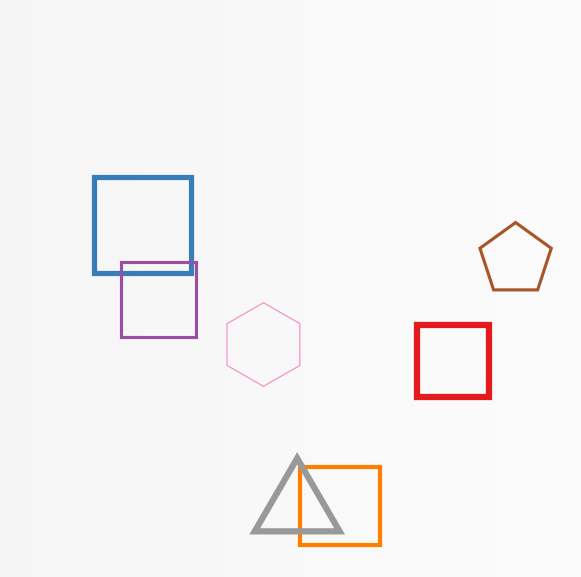[{"shape": "square", "thickness": 3, "radius": 0.31, "center": [0.779, 0.374]}, {"shape": "square", "thickness": 2.5, "radius": 0.42, "center": [0.244, 0.609]}, {"shape": "square", "thickness": 1.5, "radius": 0.32, "center": [0.273, 0.48]}, {"shape": "square", "thickness": 2, "radius": 0.34, "center": [0.585, 0.123]}, {"shape": "pentagon", "thickness": 1.5, "radius": 0.32, "center": [0.887, 0.549]}, {"shape": "hexagon", "thickness": 0.5, "radius": 0.36, "center": [0.453, 0.403]}, {"shape": "triangle", "thickness": 3, "radius": 0.42, "center": [0.511, 0.121]}]